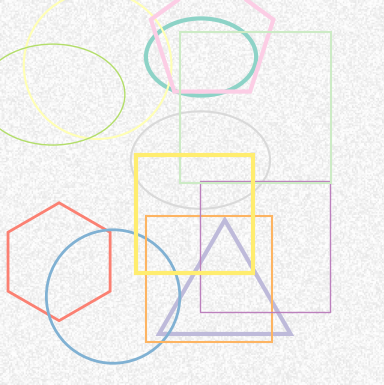[{"shape": "oval", "thickness": 3, "radius": 0.72, "center": [0.522, 0.852]}, {"shape": "circle", "thickness": 1.5, "radius": 0.96, "center": [0.253, 0.831]}, {"shape": "triangle", "thickness": 3, "radius": 0.99, "center": [0.584, 0.231]}, {"shape": "hexagon", "thickness": 2, "radius": 0.77, "center": [0.153, 0.32]}, {"shape": "circle", "thickness": 2, "radius": 0.87, "center": [0.294, 0.23]}, {"shape": "square", "thickness": 1.5, "radius": 0.82, "center": [0.543, 0.275]}, {"shape": "oval", "thickness": 1, "radius": 0.94, "center": [0.137, 0.754]}, {"shape": "pentagon", "thickness": 3, "radius": 0.84, "center": [0.551, 0.897]}, {"shape": "oval", "thickness": 1.5, "radius": 0.9, "center": [0.521, 0.584]}, {"shape": "square", "thickness": 1, "radius": 0.85, "center": [0.688, 0.36]}, {"shape": "square", "thickness": 1.5, "radius": 0.98, "center": [0.664, 0.721]}, {"shape": "square", "thickness": 3, "radius": 0.76, "center": [0.505, 0.445]}]